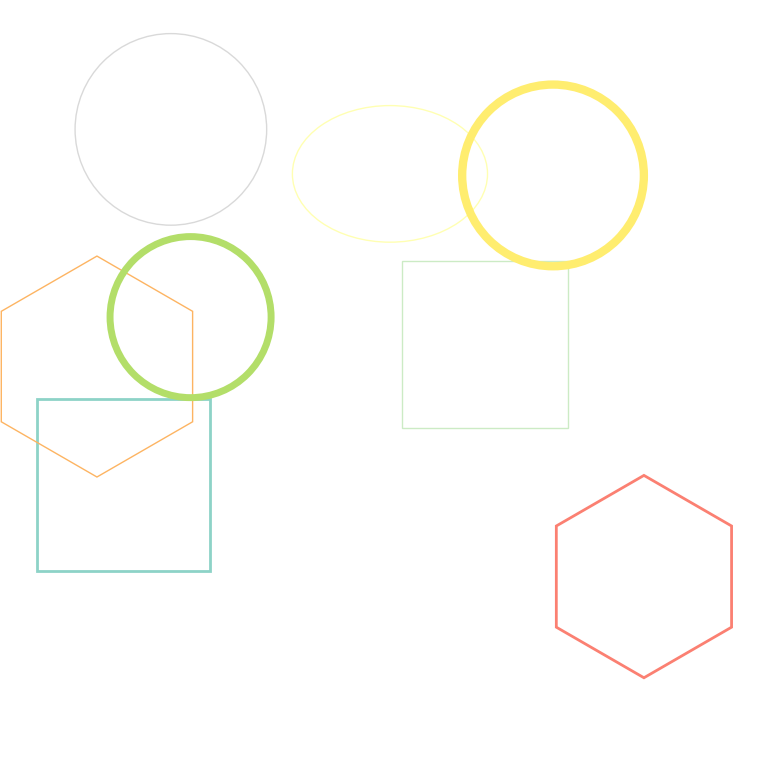[{"shape": "square", "thickness": 1, "radius": 0.56, "center": [0.16, 0.37]}, {"shape": "oval", "thickness": 0.5, "radius": 0.63, "center": [0.506, 0.774]}, {"shape": "hexagon", "thickness": 1, "radius": 0.66, "center": [0.836, 0.251]}, {"shape": "hexagon", "thickness": 0.5, "radius": 0.72, "center": [0.126, 0.524]}, {"shape": "circle", "thickness": 2.5, "radius": 0.52, "center": [0.248, 0.588]}, {"shape": "circle", "thickness": 0.5, "radius": 0.62, "center": [0.222, 0.832]}, {"shape": "square", "thickness": 0.5, "radius": 0.54, "center": [0.63, 0.553]}, {"shape": "circle", "thickness": 3, "radius": 0.59, "center": [0.718, 0.772]}]